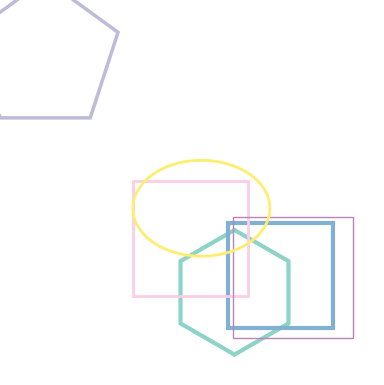[{"shape": "hexagon", "thickness": 3, "radius": 0.81, "center": [0.609, 0.241]}, {"shape": "pentagon", "thickness": 2.5, "radius": 0.99, "center": [0.117, 0.855]}, {"shape": "square", "thickness": 3, "radius": 0.68, "center": [0.729, 0.285]}, {"shape": "square", "thickness": 2, "radius": 0.75, "center": [0.495, 0.38]}, {"shape": "square", "thickness": 1, "radius": 0.78, "center": [0.761, 0.279]}, {"shape": "oval", "thickness": 2, "radius": 0.89, "center": [0.523, 0.459]}]